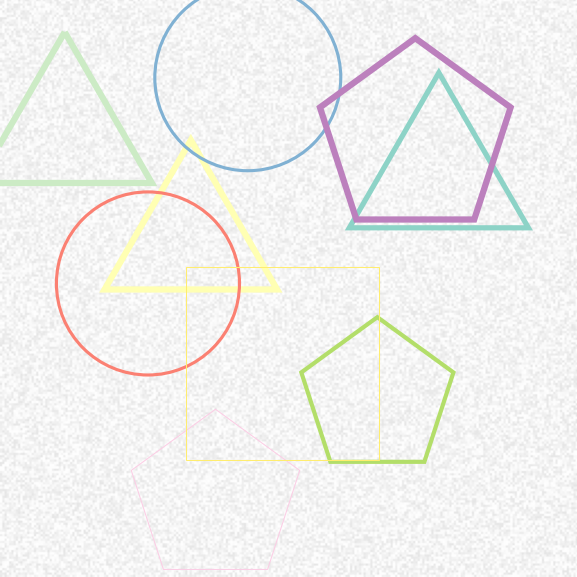[{"shape": "triangle", "thickness": 2.5, "radius": 0.9, "center": [0.76, 0.694]}, {"shape": "triangle", "thickness": 3, "radius": 0.86, "center": [0.33, 0.584]}, {"shape": "circle", "thickness": 1.5, "radius": 0.79, "center": [0.256, 0.508]}, {"shape": "circle", "thickness": 1.5, "radius": 0.81, "center": [0.429, 0.864]}, {"shape": "pentagon", "thickness": 2, "radius": 0.69, "center": [0.653, 0.311]}, {"shape": "pentagon", "thickness": 0.5, "radius": 0.77, "center": [0.373, 0.137]}, {"shape": "pentagon", "thickness": 3, "radius": 0.87, "center": [0.719, 0.759]}, {"shape": "triangle", "thickness": 3, "radius": 0.87, "center": [0.112, 0.769]}, {"shape": "square", "thickness": 0.5, "radius": 0.83, "center": [0.489, 0.37]}]